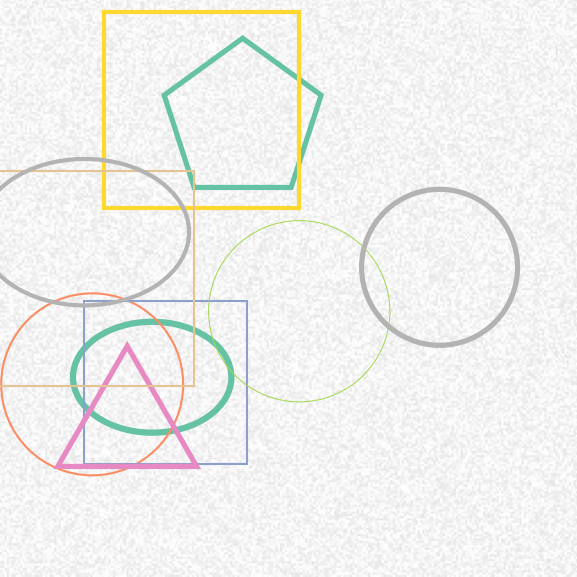[{"shape": "oval", "thickness": 3, "radius": 0.69, "center": [0.264, 0.346]}, {"shape": "pentagon", "thickness": 2.5, "radius": 0.71, "center": [0.42, 0.79]}, {"shape": "circle", "thickness": 1, "radius": 0.79, "center": [0.16, 0.334]}, {"shape": "square", "thickness": 1, "radius": 0.71, "center": [0.287, 0.337]}, {"shape": "triangle", "thickness": 2.5, "radius": 0.69, "center": [0.22, 0.261]}, {"shape": "circle", "thickness": 0.5, "radius": 0.78, "center": [0.518, 0.46]}, {"shape": "square", "thickness": 2, "radius": 0.85, "center": [0.349, 0.808]}, {"shape": "square", "thickness": 1, "radius": 0.93, "center": [0.15, 0.517]}, {"shape": "oval", "thickness": 2, "radius": 0.91, "center": [0.146, 0.597]}, {"shape": "circle", "thickness": 2.5, "radius": 0.68, "center": [0.761, 0.536]}]